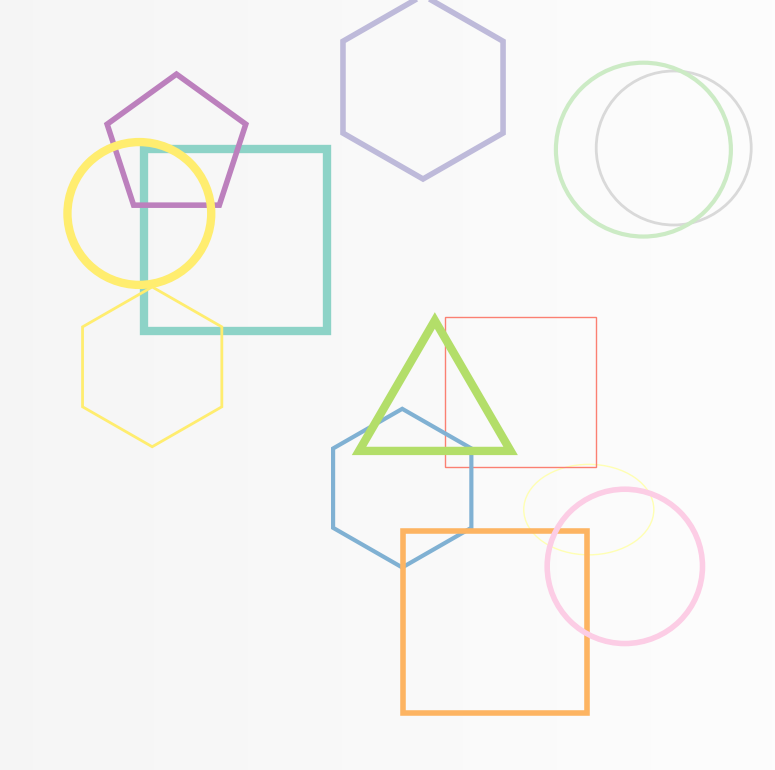[{"shape": "square", "thickness": 3, "radius": 0.59, "center": [0.304, 0.689]}, {"shape": "oval", "thickness": 0.5, "radius": 0.42, "center": [0.76, 0.338]}, {"shape": "hexagon", "thickness": 2, "radius": 0.6, "center": [0.546, 0.887]}, {"shape": "square", "thickness": 0.5, "radius": 0.49, "center": [0.672, 0.491]}, {"shape": "hexagon", "thickness": 1.5, "radius": 0.52, "center": [0.519, 0.366]}, {"shape": "square", "thickness": 2, "radius": 0.59, "center": [0.639, 0.192]}, {"shape": "triangle", "thickness": 3, "radius": 0.56, "center": [0.561, 0.471]}, {"shape": "circle", "thickness": 2, "radius": 0.5, "center": [0.806, 0.264]}, {"shape": "circle", "thickness": 1, "radius": 0.5, "center": [0.869, 0.808]}, {"shape": "pentagon", "thickness": 2, "radius": 0.47, "center": [0.228, 0.81]}, {"shape": "circle", "thickness": 1.5, "radius": 0.56, "center": [0.83, 0.806]}, {"shape": "circle", "thickness": 3, "radius": 0.46, "center": [0.18, 0.723]}, {"shape": "hexagon", "thickness": 1, "radius": 0.52, "center": [0.196, 0.524]}]